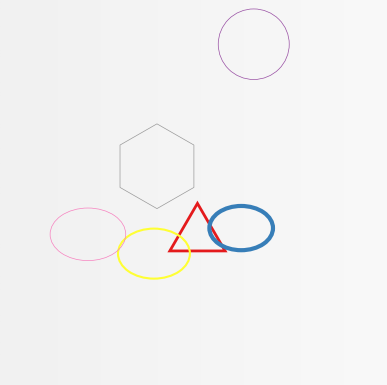[{"shape": "triangle", "thickness": 2, "radius": 0.41, "center": [0.51, 0.389]}, {"shape": "oval", "thickness": 3, "radius": 0.41, "center": [0.622, 0.408]}, {"shape": "circle", "thickness": 0.5, "radius": 0.46, "center": [0.655, 0.885]}, {"shape": "oval", "thickness": 1.5, "radius": 0.46, "center": [0.397, 0.341]}, {"shape": "oval", "thickness": 0.5, "radius": 0.49, "center": [0.227, 0.391]}, {"shape": "hexagon", "thickness": 0.5, "radius": 0.55, "center": [0.405, 0.568]}]